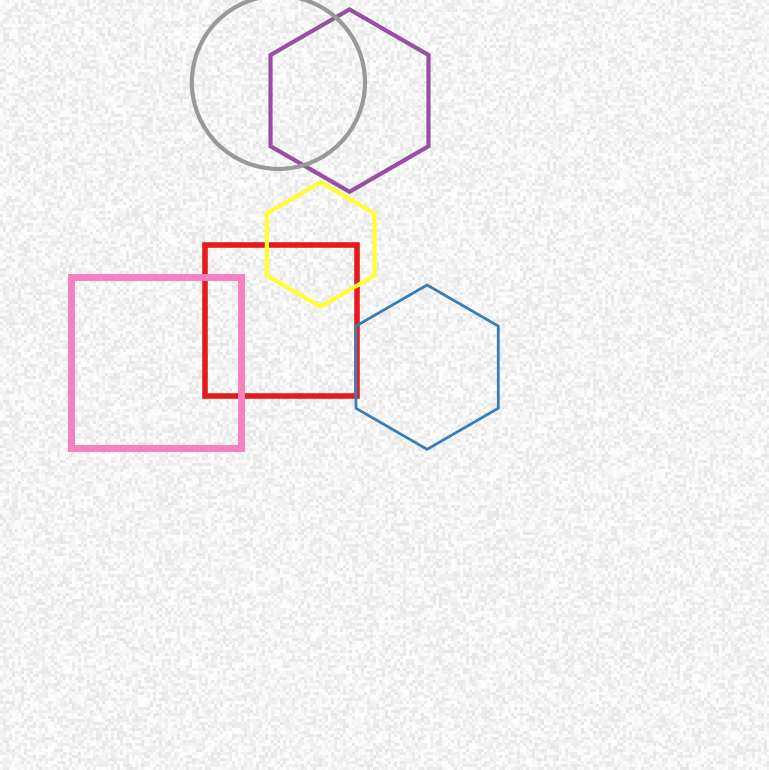[{"shape": "square", "thickness": 2, "radius": 0.49, "center": [0.365, 0.584]}, {"shape": "hexagon", "thickness": 1, "radius": 0.53, "center": [0.555, 0.523]}, {"shape": "hexagon", "thickness": 1.5, "radius": 0.59, "center": [0.454, 0.869]}, {"shape": "hexagon", "thickness": 1.5, "radius": 0.4, "center": [0.416, 0.682]}, {"shape": "square", "thickness": 2.5, "radius": 0.55, "center": [0.202, 0.529]}, {"shape": "circle", "thickness": 1.5, "radius": 0.56, "center": [0.362, 0.893]}]